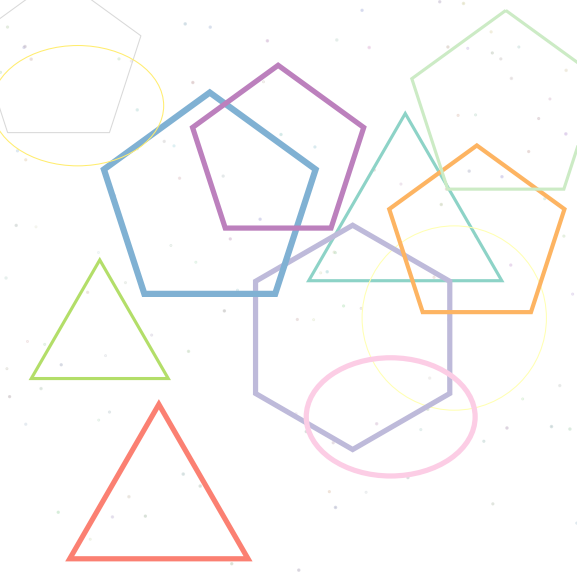[{"shape": "triangle", "thickness": 1.5, "radius": 0.97, "center": [0.702, 0.61]}, {"shape": "circle", "thickness": 0.5, "radius": 0.8, "center": [0.787, 0.448]}, {"shape": "hexagon", "thickness": 2.5, "radius": 0.97, "center": [0.611, 0.415]}, {"shape": "triangle", "thickness": 2.5, "radius": 0.89, "center": [0.275, 0.121]}, {"shape": "pentagon", "thickness": 3, "radius": 0.96, "center": [0.363, 0.646]}, {"shape": "pentagon", "thickness": 2, "radius": 0.8, "center": [0.826, 0.588]}, {"shape": "triangle", "thickness": 1.5, "radius": 0.68, "center": [0.173, 0.412]}, {"shape": "oval", "thickness": 2.5, "radius": 0.73, "center": [0.677, 0.277]}, {"shape": "pentagon", "thickness": 0.5, "radius": 0.75, "center": [0.101, 0.891]}, {"shape": "pentagon", "thickness": 2.5, "radius": 0.78, "center": [0.482, 0.73]}, {"shape": "pentagon", "thickness": 1.5, "radius": 0.86, "center": [0.876, 0.81]}, {"shape": "oval", "thickness": 0.5, "radius": 0.74, "center": [0.135, 0.816]}]